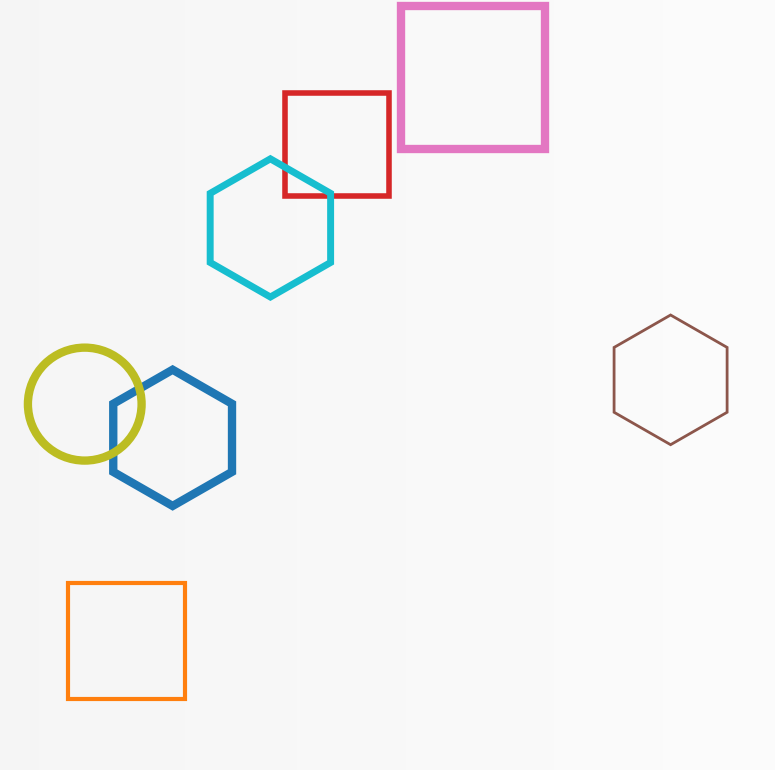[{"shape": "hexagon", "thickness": 3, "radius": 0.44, "center": [0.223, 0.431]}, {"shape": "square", "thickness": 1.5, "radius": 0.38, "center": [0.164, 0.168]}, {"shape": "square", "thickness": 2, "radius": 0.34, "center": [0.435, 0.812]}, {"shape": "hexagon", "thickness": 1, "radius": 0.42, "center": [0.865, 0.507]}, {"shape": "square", "thickness": 3, "radius": 0.46, "center": [0.61, 0.9]}, {"shape": "circle", "thickness": 3, "radius": 0.37, "center": [0.109, 0.475]}, {"shape": "hexagon", "thickness": 2.5, "radius": 0.45, "center": [0.349, 0.704]}]